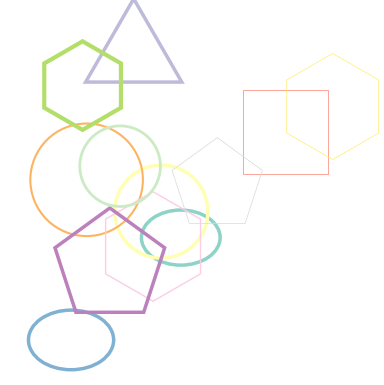[{"shape": "oval", "thickness": 2.5, "radius": 0.51, "center": [0.47, 0.383]}, {"shape": "circle", "thickness": 2.5, "radius": 0.6, "center": [0.419, 0.45]}, {"shape": "triangle", "thickness": 2.5, "radius": 0.72, "center": [0.347, 0.859]}, {"shape": "square", "thickness": 0.5, "radius": 0.55, "center": [0.742, 0.657]}, {"shape": "oval", "thickness": 2.5, "radius": 0.55, "center": [0.185, 0.117]}, {"shape": "circle", "thickness": 1.5, "radius": 0.73, "center": [0.225, 0.533]}, {"shape": "hexagon", "thickness": 3, "radius": 0.58, "center": [0.215, 0.778]}, {"shape": "hexagon", "thickness": 1, "radius": 0.71, "center": [0.398, 0.36]}, {"shape": "pentagon", "thickness": 0.5, "radius": 0.62, "center": [0.564, 0.519]}, {"shape": "pentagon", "thickness": 2.5, "radius": 0.75, "center": [0.285, 0.31]}, {"shape": "circle", "thickness": 2, "radius": 0.52, "center": [0.312, 0.568]}, {"shape": "hexagon", "thickness": 0.5, "radius": 0.69, "center": [0.864, 0.723]}]